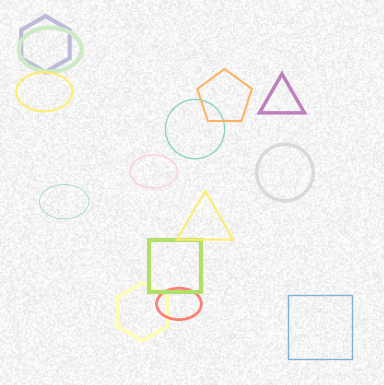[{"shape": "circle", "thickness": 1, "radius": 0.38, "center": [0.507, 0.665]}, {"shape": "oval", "thickness": 0.5, "radius": 0.32, "center": [0.167, 0.476]}, {"shape": "hexagon", "thickness": 2.5, "radius": 0.38, "center": [0.37, 0.19]}, {"shape": "hexagon", "thickness": 3, "radius": 0.36, "center": [0.118, 0.885]}, {"shape": "oval", "thickness": 2, "radius": 0.29, "center": [0.465, 0.211]}, {"shape": "square", "thickness": 1, "radius": 0.42, "center": [0.83, 0.151]}, {"shape": "pentagon", "thickness": 1.5, "radius": 0.37, "center": [0.583, 0.746]}, {"shape": "square", "thickness": 3, "radius": 0.34, "center": [0.454, 0.31]}, {"shape": "oval", "thickness": 1, "radius": 0.31, "center": [0.399, 0.554]}, {"shape": "circle", "thickness": 2.5, "radius": 0.37, "center": [0.74, 0.552]}, {"shape": "triangle", "thickness": 2.5, "radius": 0.34, "center": [0.732, 0.741]}, {"shape": "oval", "thickness": 3, "radius": 0.41, "center": [0.13, 0.871]}, {"shape": "triangle", "thickness": 1.5, "radius": 0.42, "center": [0.533, 0.42]}, {"shape": "oval", "thickness": 1.5, "radius": 0.36, "center": [0.115, 0.762]}]